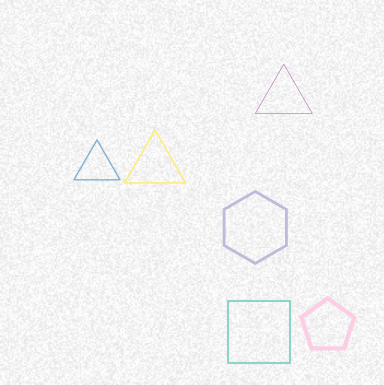[{"shape": "square", "thickness": 1.5, "radius": 0.4, "center": [0.673, 0.139]}, {"shape": "hexagon", "thickness": 2, "radius": 0.47, "center": [0.663, 0.409]}, {"shape": "triangle", "thickness": 1, "radius": 0.35, "center": [0.252, 0.568]}, {"shape": "pentagon", "thickness": 3, "radius": 0.36, "center": [0.851, 0.153]}, {"shape": "triangle", "thickness": 0.5, "radius": 0.43, "center": [0.737, 0.748]}, {"shape": "triangle", "thickness": 1, "radius": 0.46, "center": [0.403, 0.571]}]